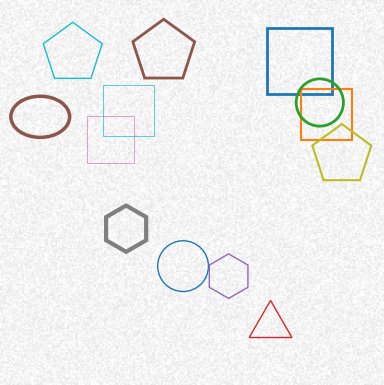[{"shape": "circle", "thickness": 1, "radius": 0.33, "center": [0.476, 0.309]}, {"shape": "square", "thickness": 2, "radius": 0.42, "center": [0.778, 0.842]}, {"shape": "square", "thickness": 1.5, "radius": 0.33, "center": [0.848, 0.703]}, {"shape": "circle", "thickness": 2, "radius": 0.31, "center": [0.831, 0.734]}, {"shape": "triangle", "thickness": 1, "radius": 0.32, "center": [0.703, 0.155]}, {"shape": "hexagon", "thickness": 1, "radius": 0.29, "center": [0.594, 0.283]}, {"shape": "oval", "thickness": 2.5, "radius": 0.38, "center": [0.105, 0.697]}, {"shape": "pentagon", "thickness": 2, "radius": 0.42, "center": [0.425, 0.866]}, {"shape": "square", "thickness": 0.5, "radius": 0.31, "center": [0.287, 0.638]}, {"shape": "hexagon", "thickness": 3, "radius": 0.3, "center": [0.328, 0.406]}, {"shape": "pentagon", "thickness": 1.5, "radius": 0.4, "center": [0.888, 0.597]}, {"shape": "square", "thickness": 0.5, "radius": 0.33, "center": [0.334, 0.713]}, {"shape": "pentagon", "thickness": 1, "radius": 0.4, "center": [0.189, 0.862]}]